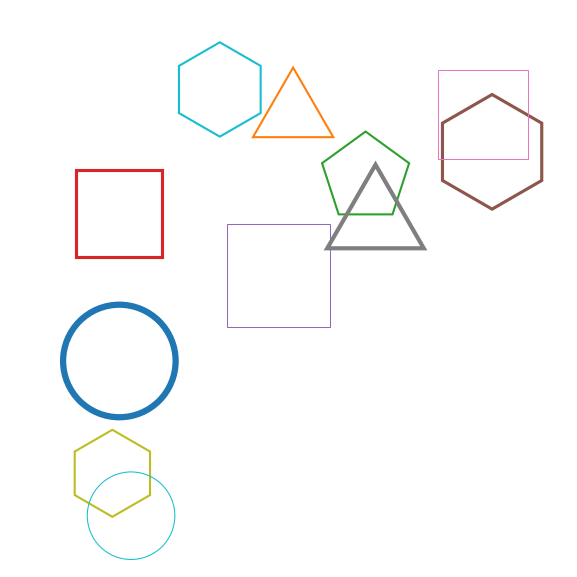[{"shape": "circle", "thickness": 3, "radius": 0.49, "center": [0.207, 0.374]}, {"shape": "triangle", "thickness": 1, "radius": 0.4, "center": [0.508, 0.802]}, {"shape": "pentagon", "thickness": 1, "radius": 0.4, "center": [0.633, 0.692]}, {"shape": "square", "thickness": 1.5, "radius": 0.37, "center": [0.207, 0.629]}, {"shape": "square", "thickness": 0.5, "radius": 0.45, "center": [0.482, 0.522]}, {"shape": "hexagon", "thickness": 1.5, "radius": 0.5, "center": [0.852, 0.736]}, {"shape": "square", "thickness": 0.5, "radius": 0.39, "center": [0.836, 0.801]}, {"shape": "triangle", "thickness": 2, "radius": 0.48, "center": [0.65, 0.617]}, {"shape": "hexagon", "thickness": 1, "radius": 0.38, "center": [0.195, 0.18]}, {"shape": "hexagon", "thickness": 1, "radius": 0.41, "center": [0.381, 0.844]}, {"shape": "circle", "thickness": 0.5, "radius": 0.38, "center": [0.227, 0.106]}]